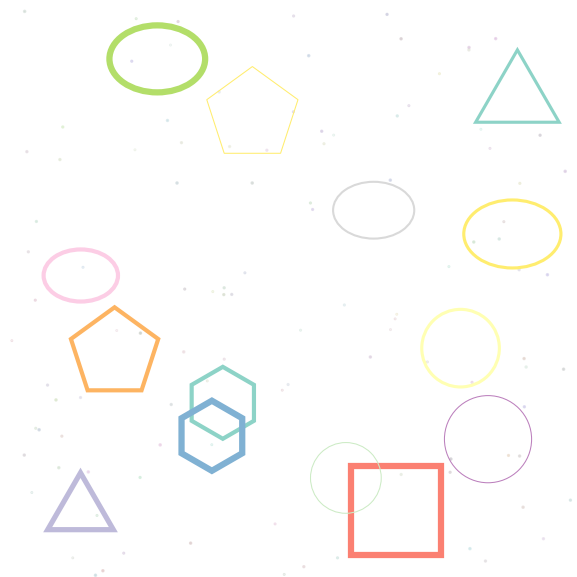[{"shape": "hexagon", "thickness": 2, "radius": 0.31, "center": [0.386, 0.302]}, {"shape": "triangle", "thickness": 1.5, "radius": 0.42, "center": [0.896, 0.829]}, {"shape": "circle", "thickness": 1.5, "radius": 0.34, "center": [0.798, 0.396]}, {"shape": "triangle", "thickness": 2.5, "radius": 0.33, "center": [0.139, 0.115]}, {"shape": "square", "thickness": 3, "radius": 0.39, "center": [0.686, 0.115]}, {"shape": "hexagon", "thickness": 3, "radius": 0.3, "center": [0.367, 0.245]}, {"shape": "pentagon", "thickness": 2, "radius": 0.4, "center": [0.198, 0.388]}, {"shape": "oval", "thickness": 3, "radius": 0.41, "center": [0.272, 0.897]}, {"shape": "oval", "thickness": 2, "radius": 0.32, "center": [0.14, 0.522]}, {"shape": "oval", "thickness": 1, "radius": 0.35, "center": [0.647, 0.635]}, {"shape": "circle", "thickness": 0.5, "radius": 0.38, "center": [0.845, 0.239]}, {"shape": "circle", "thickness": 0.5, "radius": 0.31, "center": [0.599, 0.172]}, {"shape": "pentagon", "thickness": 0.5, "radius": 0.42, "center": [0.437, 0.801]}, {"shape": "oval", "thickness": 1.5, "radius": 0.42, "center": [0.887, 0.594]}]